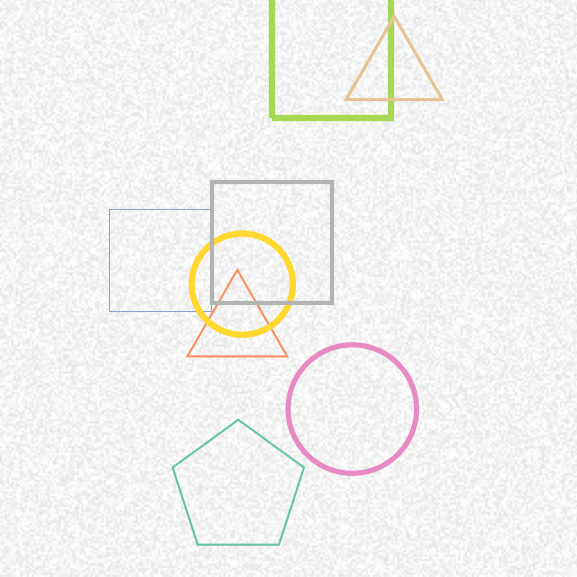[{"shape": "pentagon", "thickness": 1, "radius": 0.6, "center": [0.413, 0.153]}, {"shape": "triangle", "thickness": 1, "radius": 0.5, "center": [0.411, 0.432]}, {"shape": "square", "thickness": 0.5, "radius": 0.44, "center": [0.278, 0.55]}, {"shape": "circle", "thickness": 2.5, "radius": 0.56, "center": [0.61, 0.291]}, {"shape": "square", "thickness": 3, "radius": 0.52, "center": [0.574, 0.899]}, {"shape": "circle", "thickness": 3, "radius": 0.44, "center": [0.42, 0.507]}, {"shape": "triangle", "thickness": 1.5, "radius": 0.48, "center": [0.683, 0.875]}, {"shape": "square", "thickness": 2, "radius": 0.52, "center": [0.471, 0.579]}]